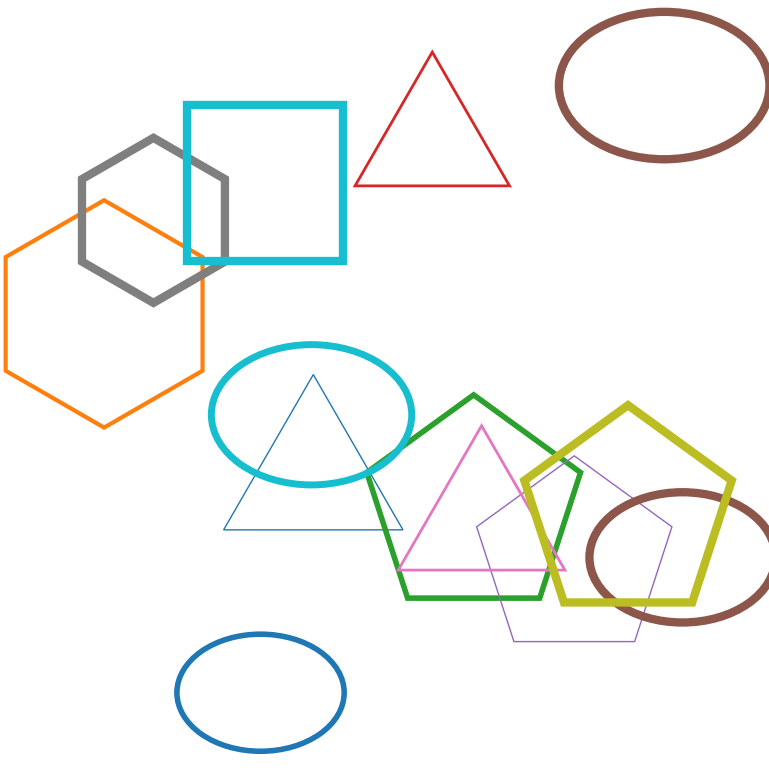[{"shape": "triangle", "thickness": 0.5, "radius": 0.67, "center": [0.407, 0.379]}, {"shape": "oval", "thickness": 2, "radius": 0.54, "center": [0.338, 0.1]}, {"shape": "hexagon", "thickness": 1.5, "radius": 0.74, "center": [0.135, 0.592]}, {"shape": "pentagon", "thickness": 2, "radius": 0.73, "center": [0.615, 0.341]}, {"shape": "triangle", "thickness": 1, "radius": 0.58, "center": [0.561, 0.817]}, {"shape": "pentagon", "thickness": 0.5, "radius": 0.67, "center": [0.746, 0.275]}, {"shape": "oval", "thickness": 3, "radius": 0.68, "center": [0.863, 0.889]}, {"shape": "oval", "thickness": 3, "radius": 0.6, "center": [0.886, 0.276]}, {"shape": "triangle", "thickness": 1, "radius": 0.62, "center": [0.625, 0.322]}, {"shape": "hexagon", "thickness": 3, "radius": 0.54, "center": [0.199, 0.714]}, {"shape": "pentagon", "thickness": 3, "radius": 0.71, "center": [0.816, 0.332]}, {"shape": "oval", "thickness": 2.5, "radius": 0.65, "center": [0.405, 0.461]}, {"shape": "square", "thickness": 3, "radius": 0.51, "center": [0.344, 0.763]}]